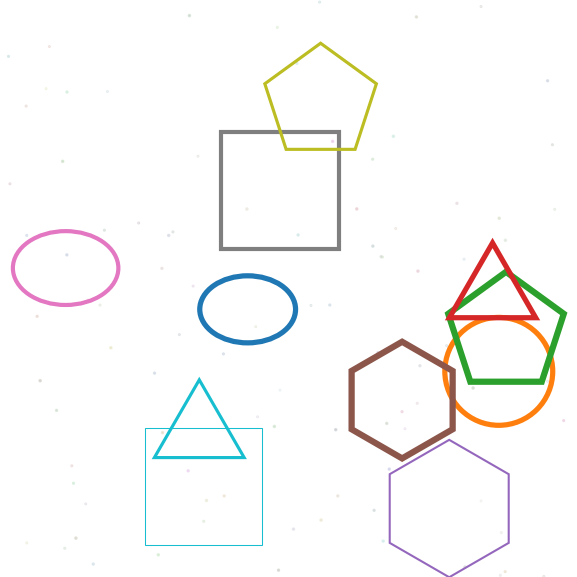[{"shape": "oval", "thickness": 2.5, "radius": 0.41, "center": [0.429, 0.464]}, {"shape": "circle", "thickness": 2.5, "radius": 0.47, "center": [0.864, 0.356]}, {"shape": "pentagon", "thickness": 3, "radius": 0.53, "center": [0.876, 0.423]}, {"shape": "triangle", "thickness": 2.5, "radius": 0.43, "center": [0.853, 0.492]}, {"shape": "hexagon", "thickness": 1, "radius": 0.59, "center": [0.778, 0.119]}, {"shape": "hexagon", "thickness": 3, "radius": 0.51, "center": [0.696, 0.306]}, {"shape": "oval", "thickness": 2, "radius": 0.46, "center": [0.114, 0.535]}, {"shape": "square", "thickness": 2, "radius": 0.51, "center": [0.485, 0.669]}, {"shape": "pentagon", "thickness": 1.5, "radius": 0.51, "center": [0.555, 0.823]}, {"shape": "triangle", "thickness": 1.5, "radius": 0.45, "center": [0.345, 0.252]}, {"shape": "square", "thickness": 0.5, "radius": 0.51, "center": [0.352, 0.157]}]